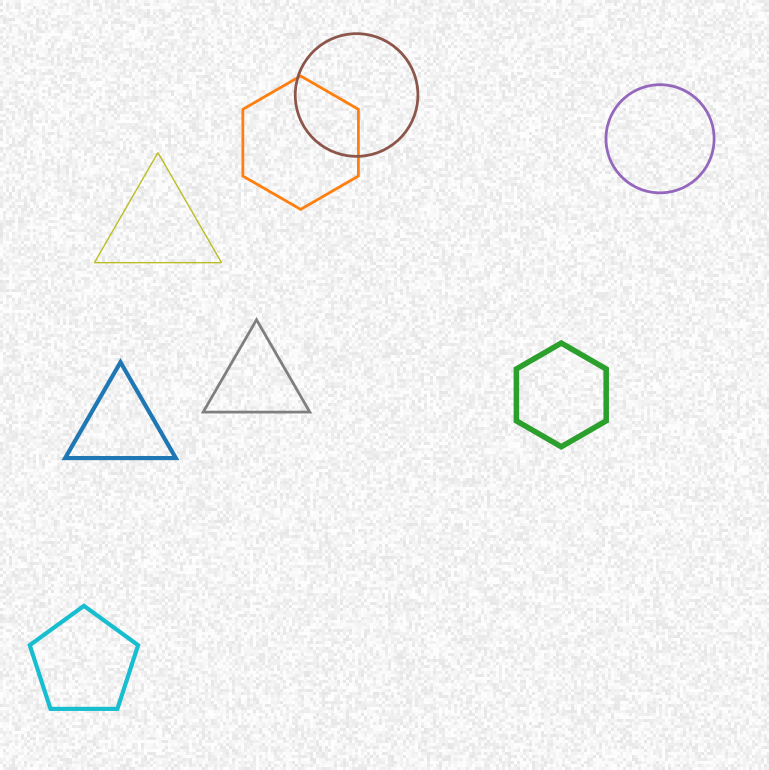[{"shape": "triangle", "thickness": 1.5, "radius": 0.41, "center": [0.156, 0.447]}, {"shape": "hexagon", "thickness": 1, "radius": 0.43, "center": [0.39, 0.815]}, {"shape": "hexagon", "thickness": 2, "radius": 0.34, "center": [0.729, 0.487]}, {"shape": "circle", "thickness": 1, "radius": 0.35, "center": [0.857, 0.82]}, {"shape": "circle", "thickness": 1, "radius": 0.4, "center": [0.463, 0.877]}, {"shape": "triangle", "thickness": 1, "radius": 0.4, "center": [0.333, 0.505]}, {"shape": "triangle", "thickness": 0.5, "radius": 0.48, "center": [0.205, 0.707]}, {"shape": "pentagon", "thickness": 1.5, "radius": 0.37, "center": [0.109, 0.139]}]